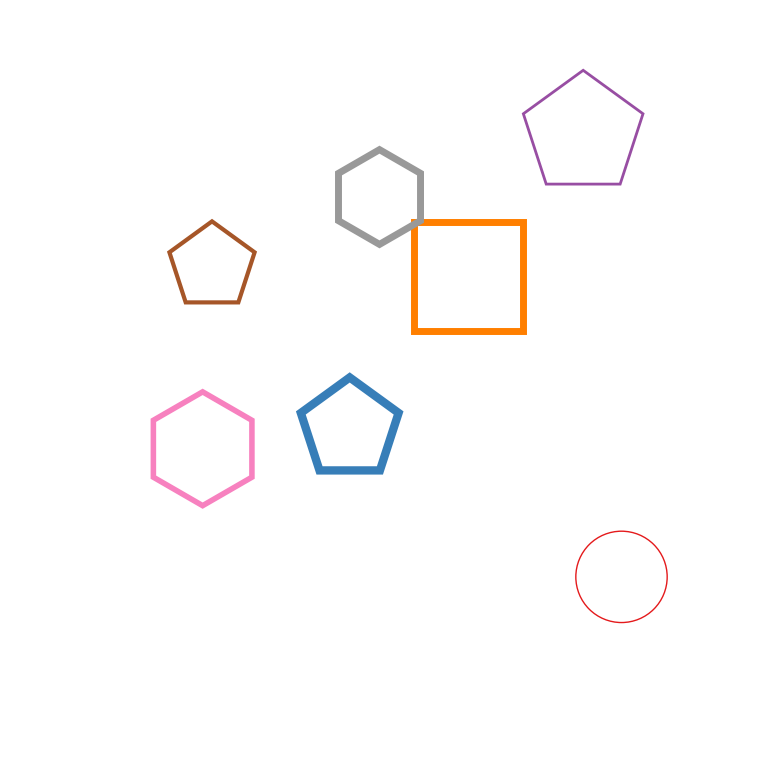[{"shape": "circle", "thickness": 0.5, "radius": 0.3, "center": [0.807, 0.251]}, {"shape": "pentagon", "thickness": 3, "radius": 0.33, "center": [0.454, 0.443]}, {"shape": "pentagon", "thickness": 1, "radius": 0.41, "center": [0.757, 0.827]}, {"shape": "square", "thickness": 2.5, "radius": 0.35, "center": [0.608, 0.641]}, {"shape": "pentagon", "thickness": 1.5, "radius": 0.29, "center": [0.275, 0.654]}, {"shape": "hexagon", "thickness": 2, "radius": 0.37, "center": [0.263, 0.417]}, {"shape": "hexagon", "thickness": 2.5, "radius": 0.31, "center": [0.493, 0.744]}]